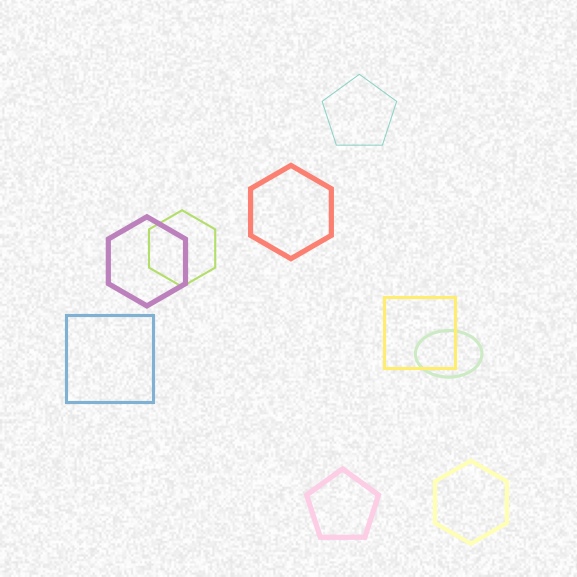[{"shape": "pentagon", "thickness": 0.5, "radius": 0.34, "center": [0.622, 0.803]}, {"shape": "hexagon", "thickness": 2, "radius": 0.36, "center": [0.815, 0.13]}, {"shape": "hexagon", "thickness": 2.5, "radius": 0.4, "center": [0.504, 0.632]}, {"shape": "square", "thickness": 1.5, "radius": 0.38, "center": [0.189, 0.379]}, {"shape": "hexagon", "thickness": 1, "radius": 0.33, "center": [0.315, 0.569]}, {"shape": "pentagon", "thickness": 2.5, "radius": 0.33, "center": [0.593, 0.122]}, {"shape": "hexagon", "thickness": 2.5, "radius": 0.39, "center": [0.254, 0.547]}, {"shape": "oval", "thickness": 1.5, "radius": 0.29, "center": [0.777, 0.386]}, {"shape": "square", "thickness": 1.5, "radius": 0.31, "center": [0.727, 0.423]}]